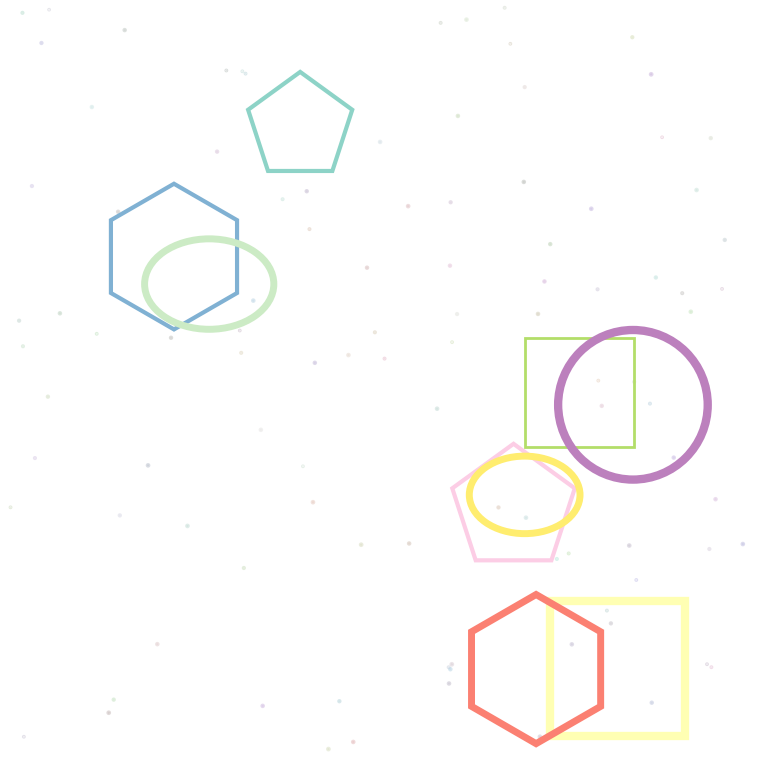[{"shape": "pentagon", "thickness": 1.5, "radius": 0.36, "center": [0.39, 0.835]}, {"shape": "square", "thickness": 3, "radius": 0.44, "center": [0.802, 0.131]}, {"shape": "hexagon", "thickness": 2.5, "radius": 0.48, "center": [0.696, 0.131]}, {"shape": "hexagon", "thickness": 1.5, "radius": 0.47, "center": [0.226, 0.667]}, {"shape": "square", "thickness": 1, "radius": 0.35, "center": [0.753, 0.49]}, {"shape": "pentagon", "thickness": 1.5, "radius": 0.42, "center": [0.667, 0.34]}, {"shape": "circle", "thickness": 3, "radius": 0.49, "center": [0.822, 0.474]}, {"shape": "oval", "thickness": 2.5, "radius": 0.42, "center": [0.272, 0.631]}, {"shape": "oval", "thickness": 2.5, "radius": 0.36, "center": [0.681, 0.357]}]